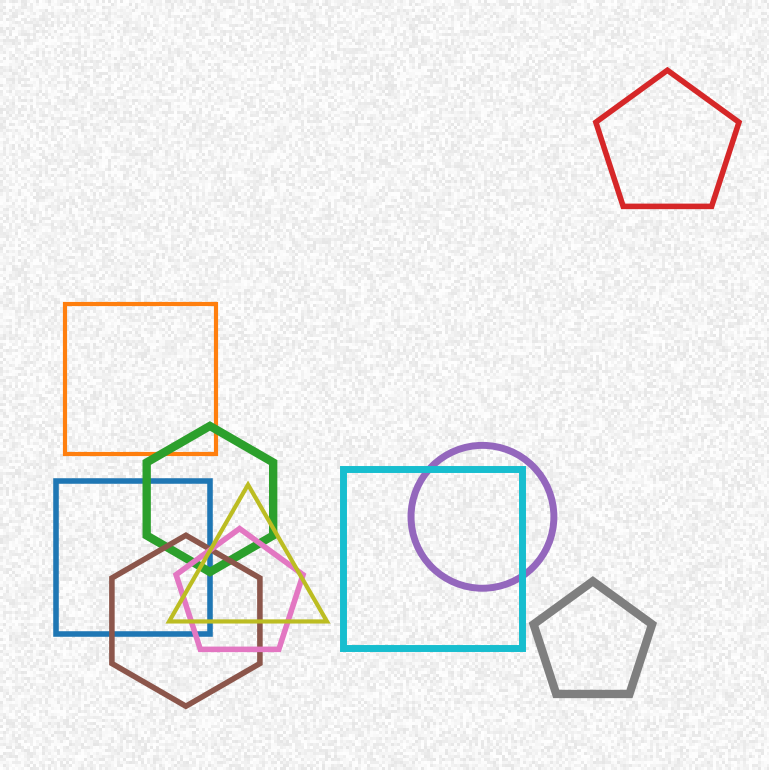[{"shape": "square", "thickness": 2, "radius": 0.5, "center": [0.173, 0.276]}, {"shape": "square", "thickness": 1.5, "radius": 0.49, "center": [0.183, 0.508]}, {"shape": "hexagon", "thickness": 3, "radius": 0.47, "center": [0.273, 0.352]}, {"shape": "pentagon", "thickness": 2, "radius": 0.49, "center": [0.867, 0.811]}, {"shape": "circle", "thickness": 2.5, "radius": 0.46, "center": [0.627, 0.329]}, {"shape": "hexagon", "thickness": 2, "radius": 0.55, "center": [0.241, 0.194]}, {"shape": "pentagon", "thickness": 2, "radius": 0.43, "center": [0.311, 0.227]}, {"shape": "pentagon", "thickness": 3, "radius": 0.4, "center": [0.77, 0.164]}, {"shape": "triangle", "thickness": 1.5, "radius": 0.59, "center": [0.322, 0.252]}, {"shape": "square", "thickness": 2.5, "radius": 0.58, "center": [0.561, 0.274]}]